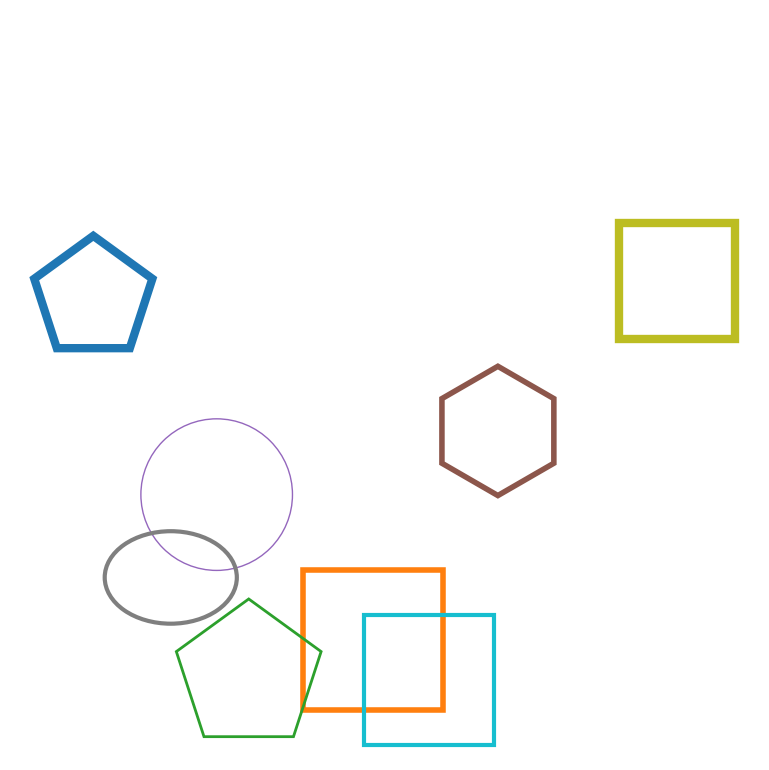[{"shape": "pentagon", "thickness": 3, "radius": 0.4, "center": [0.121, 0.613]}, {"shape": "square", "thickness": 2, "radius": 0.45, "center": [0.484, 0.169]}, {"shape": "pentagon", "thickness": 1, "radius": 0.49, "center": [0.323, 0.123]}, {"shape": "circle", "thickness": 0.5, "radius": 0.49, "center": [0.281, 0.358]}, {"shape": "hexagon", "thickness": 2, "radius": 0.42, "center": [0.647, 0.44]}, {"shape": "oval", "thickness": 1.5, "radius": 0.43, "center": [0.222, 0.25]}, {"shape": "square", "thickness": 3, "radius": 0.38, "center": [0.879, 0.635]}, {"shape": "square", "thickness": 1.5, "radius": 0.42, "center": [0.557, 0.116]}]